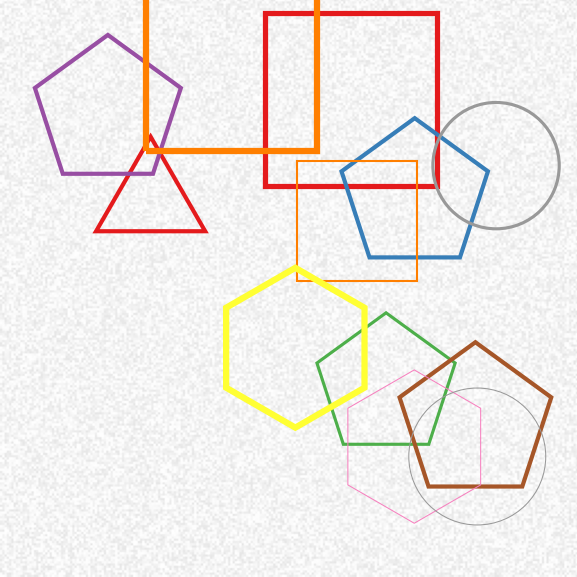[{"shape": "triangle", "thickness": 2, "radius": 0.55, "center": [0.261, 0.653]}, {"shape": "square", "thickness": 2.5, "radius": 0.75, "center": [0.608, 0.827]}, {"shape": "pentagon", "thickness": 2, "radius": 0.67, "center": [0.718, 0.661]}, {"shape": "pentagon", "thickness": 1.5, "radius": 0.63, "center": [0.668, 0.332]}, {"shape": "pentagon", "thickness": 2, "radius": 0.66, "center": [0.187, 0.806]}, {"shape": "square", "thickness": 3, "radius": 0.74, "center": [0.401, 0.886]}, {"shape": "square", "thickness": 1, "radius": 0.52, "center": [0.618, 0.616]}, {"shape": "hexagon", "thickness": 3, "radius": 0.69, "center": [0.511, 0.397]}, {"shape": "pentagon", "thickness": 2, "radius": 0.69, "center": [0.823, 0.268]}, {"shape": "hexagon", "thickness": 0.5, "radius": 0.66, "center": [0.717, 0.226]}, {"shape": "circle", "thickness": 0.5, "radius": 0.59, "center": [0.826, 0.209]}, {"shape": "circle", "thickness": 1.5, "radius": 0.55, "center": [0.859, 0.712]}]